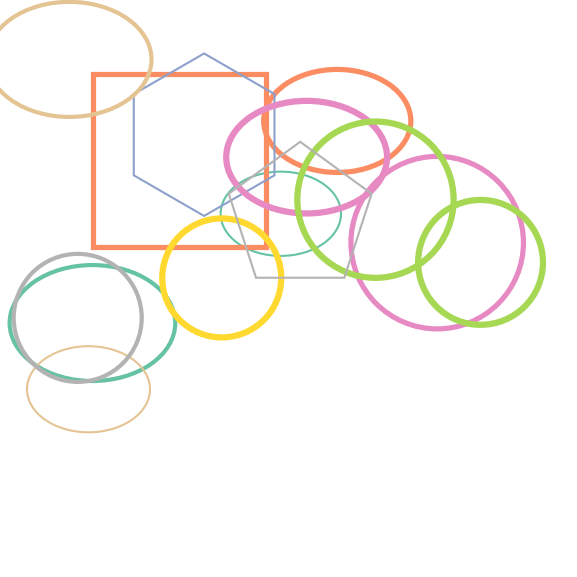[{"shape": "oval", "thickness": 1, "radius": 0.52, "center": [0.486, 0.629]}, {"shape": "oval", "thickness": 2, "radius": 0.72, "center": [0.16, 0.44]}, {"shape": "oval", "thickness": 2.5, "radius": 0.64, "center": [0.584, 0.79]}, {"shape": "square", "thickness": 2.5, "radius": 0.75, "center": [0.31, 0.721]}, {"shape": "hexagon", "thickness": 1, "radius": 0.7, "center": [0.353, 0.766]}, {"shape": "oval", "thickness": 3, "radius": 0.7, "center": [0.531, 0.727]}, {"shape": "circle", "thickness": 2.5, "radius": 0.75, "center": [0.757, 0.579]}, {"shape": "circle", "thickness": 3, "radius": 0.54, "center": [0.832, 0.545]}, {"shape": "circle", "thickness": 3, "radius": 0.68, "center": [0.65, 0.653]}, {"shape": "circle", "thickness": 3, "radius": 0.52, "center": [0.384, 0.518]}, {"shape": "oval", "thickness": 2, "radius": 0.71, "center": [0.12, 0.896]}, {"shape": "oval", "thickness": 1, "radius": 0.53, "center": [0.153, 0.325]}, {"shape": "pentagon", "thickness": 1, "radius": 0.65, "center": [0.52, 0.623]}, {"shape": "circle", "thickness": 2, "radius": 0.55, "center": [0.135, 0.449]}]